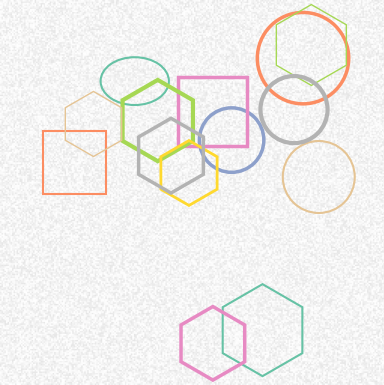[{"shape": "oval", "thickness": 1.5, "radius": 0.44, "center": [0.35, 0.789]}, {"shape": "hexagon", "thickness": 1.5, "radius": 0.6, "center": [0.682, 0.142]}, {"shape": "square", "thickness": 1.5, "radius": 0.41, "center": [0.192, 0.578]}, {"shape": "circle", "thickness": 2.5, "radius": 0.59, "center": [0.787, 0.849]}, {"shape": "circle", "thickness": 2.5, "radius": 0.42, "center": [0.602, 0.636]}, {"shape": "hexagon", "thickness": 2.5, "radius": 0.48, "center": [0.553, 0.108]}, {"shape": "square", "thickness": 2.5, "radius": 0.45, "center": [0.551, 0.712]}, {"shape": "hexagon", "thickness": 1, "radius": 0.52, "center": [0.809, 0.883]}, {"shape": "hexagon", "thickness": 3, "radius": 0.53, "center": [0.41, 0.687]}, {"shape": "hexagon", "thickness": 2, "radius": 0.42, "center": [0.491, 0.551]}, {"shape": "circle", "thickness": 1.5, "radius": 0.47, "center": [0.828, 0.54]}, {"shape": "hexagon", "thickness": 1, "radius": 0.42, "center": [0.243, 0.678]}, {"shape": "circle", "thickness": 3, "radius": 0.44, "center": [0.764, 0.715]}, {"shape": "hexagon", "thickness": 2.5, "radius": 0.49, "center": [0.444, 0.596]}]